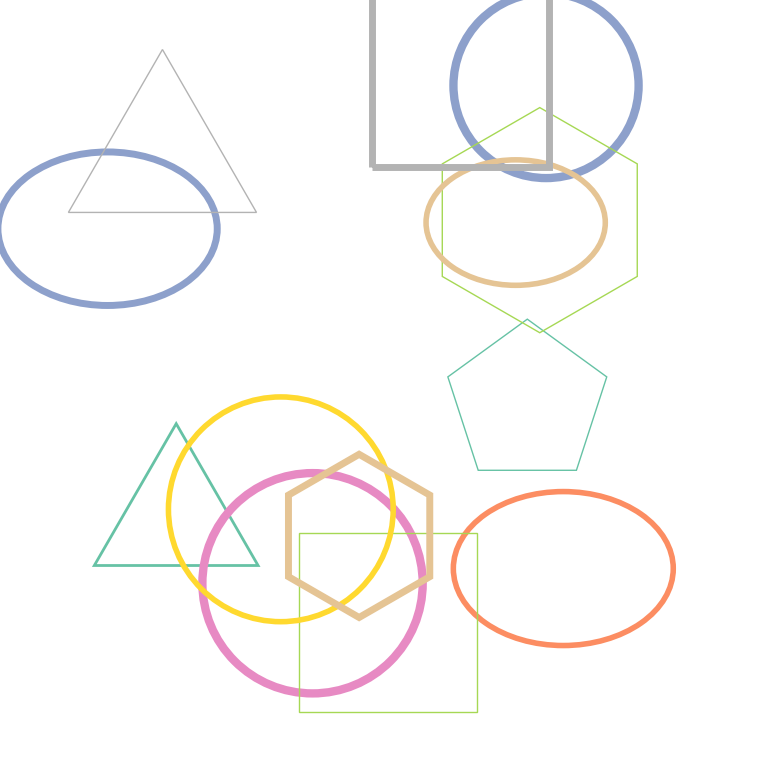[{"shape": "triangle", "thickness": 1, "radius": 0.61, "center": [0.229, 0.327]}, {"shape": "pentagon", "thickness": 0.5, "radius": 0.54, "center": [0.685, 0.477]}, {"shape": "oval", "thickness": 2, "radius": 0.71, "center": [0.732, 0.262]}, {"shape": "circle", "thickness": 3, "radius": 0.6, "center": [0.709, 0.889]}, {"shape": "oval", "thickness": 2.5, "radius": 0.71, "center": [0.14, 0.703]}, {"shape": "circle", "thickness": 3, "radius": 0.72, "center": [0.406, 0.243]}, {"shape": "square", "thickness": 0.5, "radius": 0.58, "center": [0.504, 0.192]}, {"shape": "hexagon", "thickness": 0.5, "radius": 0.73, "center": [0.701, 0.714]}, {"shape": "circle", "thickness": 2, "radius": 0.73, "center": [0.365, 0.339]}, {"shape": "hexagon", "thickness": 2.5, "radius": 0.53, "center": [0.466, 0.304]}, {"shape": "oval", "thickness": 2, "radius": 0.58, "center": [0.67, 0.711]}, {"shape": "triangle", "thickness": 0.5, "radius": 0.71, "center": [0.211, 0.795]}, {"shape": "square", "thickness": 2.5, "radius": 0.57, "center": [0.598, 0.898]}]